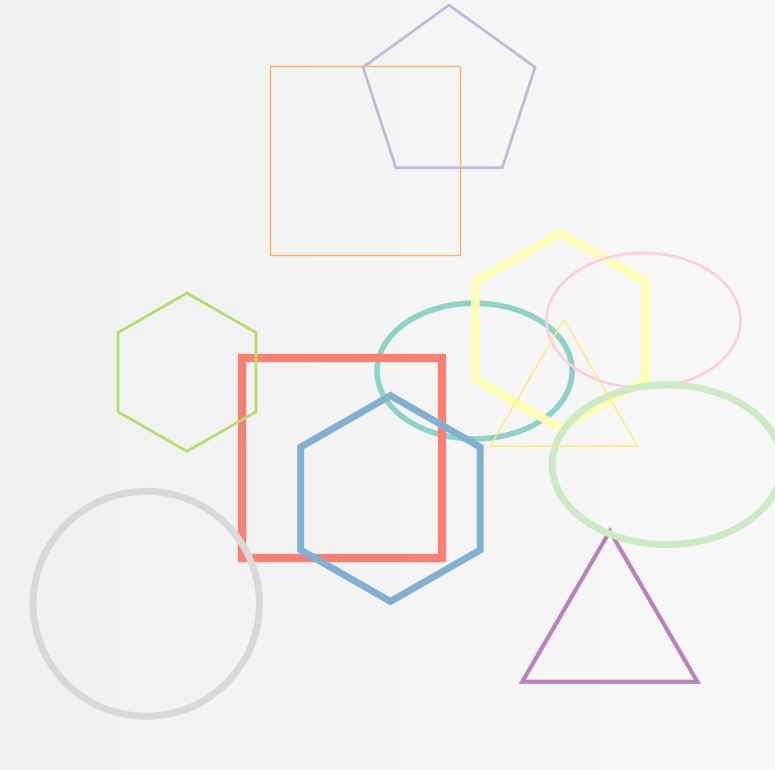[{"shape": "oval", "thickness": 2, "radius": 0.63, "center": [0.612, 0.518]}, {"shape": "hexagon", "thickness": 3, "radius": 0.63, "center": [0.723, 0.571]}, {"shape": "pentagon", "thickness": 1, "radius": 0.58, "center": [0.579, 0.877]}, {"shape": "square", "thickness": 3, "radius": 0.65, "center": [0.441, 0.405]}, {"shape": "hexagon", "thickness": 2.5, "radius": 0.67, "center": [0.504, 0.353]}, {"shape": "square", "thickness": 0.5, "radius": 0.61, "center": [0.47, 0.792]}, {"shape": "hexagon", "thickness": 1, "radius": 0.51, "center": [0.241, 0.517]}, {"shape": "oval", "thickness": 1, "radius": 0.63, "center": [0.83, 0.584]}, {"shape": "circle", "thickness": 2.5, "radius": 0.73, "center": [0.189, 0.216]}, {"shape": "triangle", "thickness": 1.5, "radius": 0.65, "center": [0.787, 0.18]}, {"shape": "oval", "thickness": 2.5, "radius": 0.74, "center": [0.861, 0.397]}, {"shape": "triangle", "thickness": 0.5, "radius": 0.55, "center": [0.728, 0.475]}]